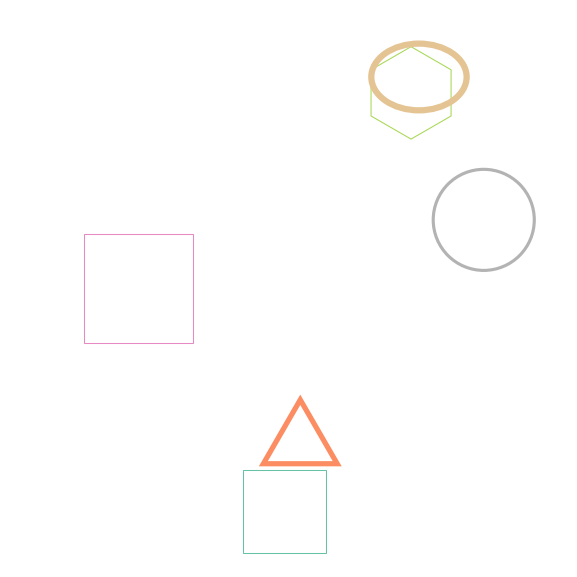[{"shape": "square", "thickness": 0.5, "radius": 0.36, "center": [0.493, 0.114]}, {"shape": "triangle", "thickness": 2.5, "radius": 0.37, "center": [0.52, 0.233]}, {"shape": "square", "thickness": 0.5, "radius": 0.47, "center": [0.24, 0.5]}, {"shape": "hexagon", "thickness": 0.5, "radius": 0.4, "center": [0.712, 0.838]}, {"shape": "oval", "thickness": 3, "radius": 0.41, "center": [0.725, 0.866]}, {"shape": "circle", "thickness": 1.5, "radius": 0.44, "center": [0.838, 0.618]}]